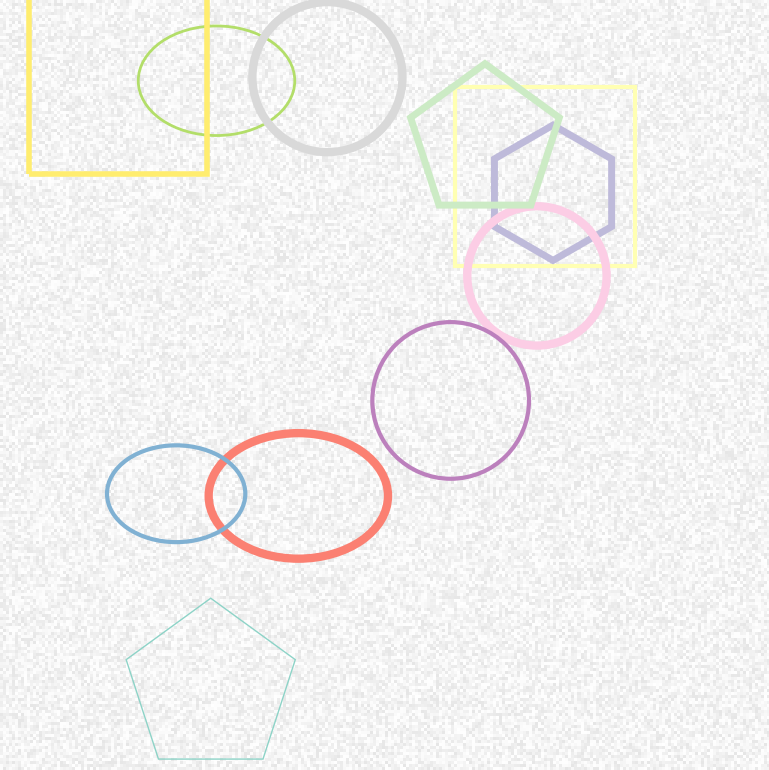[{"shape": "pentagon", "thickness": 0.5, "radius": 0.58, "center": [0.274, 0.108]}, {"shape": "square", "thickness": 1.5, "radius": 0.58, "center": [0.708, 0.771]}, {"shape": "hexagon", "thickness": 2.5, "radius": 0.44, "center": [0.718, 0.75]}, {"shape": "oval", "thickness": 3, "radius": 0.58, "center": [0.387, 0.356]}, {"shape": "oval", "thickness": 1.5, "radius": 0.45, "center": [0.229, 0.359]}, {"shape": "oval", "thickness": 1, "radius": 0.51, "center": [0.281, 0.895]}, {"shape": "circle", "thickness": 3, "radius": 0.45, "center": [0.697, 0.642]}, {"shape": "circle", "thickness": 3, "radius": 0.49, "center": [0.425, 0.9]}, {"shape": "circle", "thickness": 1.5, "radius": 0.51, "center": [0.585, 0.48]}, {"shape": "pentagon", "thickness": 2.5, "radius": 0.51, "center": [0.63, 0.816]}, {"shape": "square", "thickness": 2, "radius": 0.58, "center": [0.153, 0.89]}]